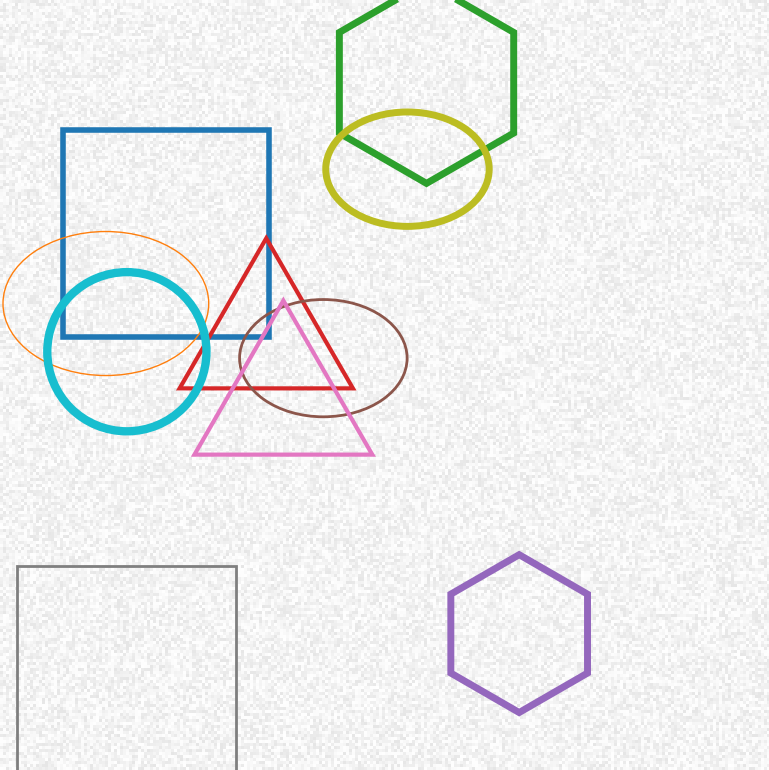[{"shape": "square", "thickness": 2, "radius": 0.67, "center": [0.216, 0.697]}, {"shape": "oval", "thickness": 0.5, "radius": 0.67, "center": [0.137, 0.606]}, {"shape": "hexagon", "thickness": 2.5, "radius": 0.65, "center": [0.554, 0.893]}, {"shape": "triangle", "thickness": 1.5, "radius": 0.65, "center": [0.346, 0.561]}, {"shape": "hexagon", "thickness": 2.5, "radius": 0.51, "center": [0.674, 0.177]}, {"shape": "oval", "thickness": 1, "radius": 0.54, "center": [0.42, 0.535]}, {"shape": "triangle", "thickness": 1.5, "radius": 0.67, "center": [0.368, 0.476]}, {"shape": "square", "thickness": 1, "radius": 0.71, "center": [0.164, 0.122]}, {"shape": "oval", "thickness": 2.5, "radius": 0.53, "center": [0.529, 0.78]}, {"shape": "circle", "thickness": 3, "radius": 0.52, "center": [0.165, 0.543]}]